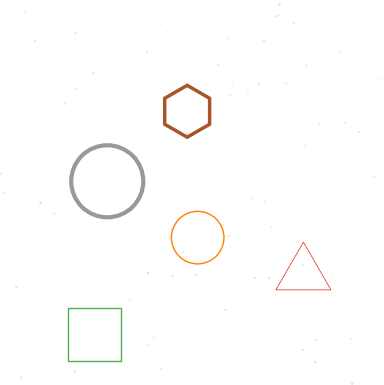[{"shape": "triangle", "thickness": 0.5, "radius": 0.41, "center": [0.788, 0.288]}, {"shape": "square", "thickness": 1, "radius": 0.34, "center": [0.246, 0.132]}, {"shape": "circle", "thickness": 1, "radius": 0.34, "center": [0.513, 0.383]}, {"shape": "hexagon", "thickness": 2.5, "radius": 0.34, "center": [0.486, 0.711]}, {"shape": "circle", "thickness": 3, "radius": 0.47, "center": [0.279, 0.529]}]